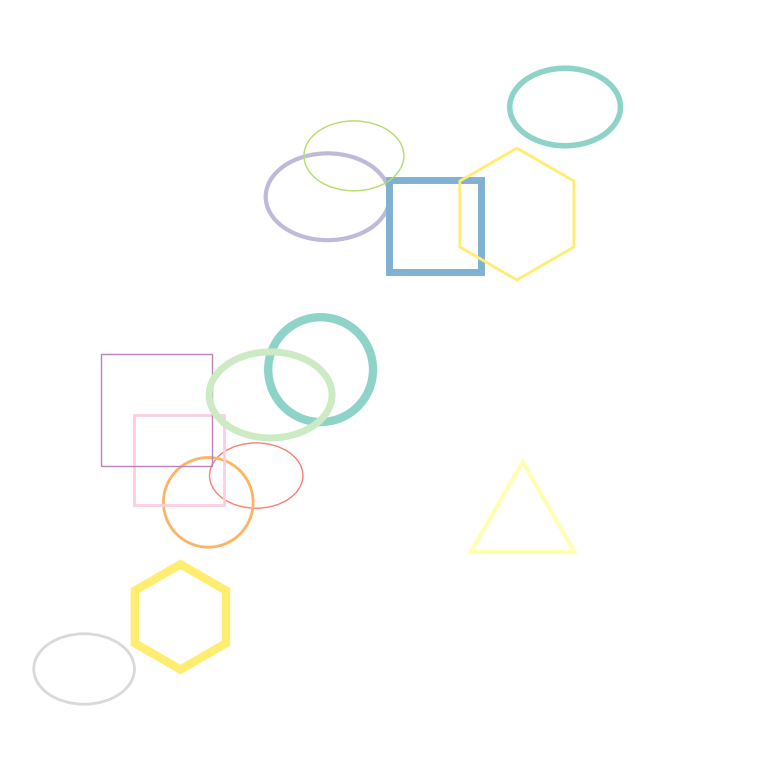[{"shape": "oval", "thickness": 2, "radius": 0.36, "center": [0.734, 0.861]}, {"shape": "circle", "thickness": 3, "radius": 0.34, "center": [0.416, 0.52]}, {"shape": "triangle", "thickness": 1.5, "radius": 0.39, "center": [0.679, 0.322]}, {"shape": "oval", "thickness": 1.5, "radius": 0.4, "center": [0.426, 0.744]}, {"shape": "oval", "thickness": 0.5, "radius": 0.3, "center": [0.333, 0.382]}, {"shape": "square", "thickness": 2.5, "radius": 0.3, "center": [0.565, 0.706]}, {"shape": "circle", "thickness": 1, "radius": 0.29, "center": [0.27, 0.348]}, {"shape": "oval", "thickness": 0.5, "radius": 0.32, "center": [0.46, 0.798]}, {"shape": "square", "thickness": 1, "radius": 0.29, "center": [0.233, 0.403]}, {"shape": "oval", "thickness": 1, "radius": 0.33, "center": [0.109, 0.131]}, {"shape": "square", "thickness": 0.5, "radius": 0.36, "center": [0.203, 0.467]}, {"shape": "oval", "thickness": 2.5, "radius": 0.4, "center": [0.351, 0.487]}, {"shape": "hexagon", "thickness": 3, "radius": 0.34, "center": [0.234, 0.199]}, {"shape": "hexagon", "thickness": 1, "radius": 0.43, "center": [0.671, 0.722]}]